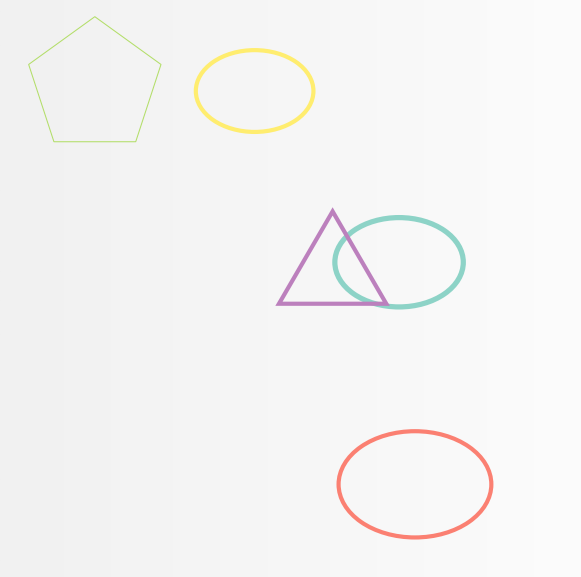[{"shape": "oval", "thickness": 2.5, "radius": 0.55, "center": [0.687, 0.545]}, {"shape": "oval", "thickness": 2, "radius": 0.66, "center": [0.714, 0.16]}, {"shape": "pentagon", "thickness": 0.5, "radius": 0.6, "center": [0.163, 0.851]}, {"shape": "triangle", "thickness": 2, "radius": 0.53, "center": [0.572, 0.526]}, {"shape": "oval", "thickness": 2, "radius": 0.51, "center": [0.438, 0.842]}]